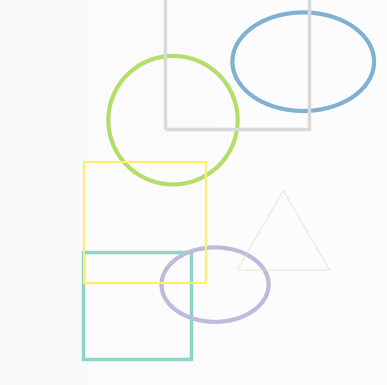[{"shape": "square", "thickness": 2.5, "radius": 0.7, "center": [0.352, 0.206]}, {"shape": "oval", "thickness": 3, "radius": 0.69, "center": [0.555, 0.261]}, {"shape": "oval", "thickness": 3, "radius": 0.91, "center": [0.783, 0.84]}, {"shape": "circle", "thickness": 3, "radius": 0.83, "center": [0.446, 0.688]}, {"shape": "square", "thickness": 2.5, "radius": 0.93, "center": [0.612, 0.849]}, {"shape": "triangle", "thickness": 0.5, "radius": 0.69, "center": [0.731, 0.367]}, {"shape": "square", "thickness": 1.5, "radius": 0.79, "center": [0.374, 0.422]}]